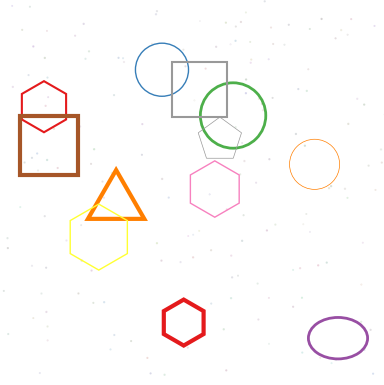[{"shape": "hexagon", "thickness": 1.5, "radius": 0.33, "center": [0.114, 0.723]}, {"shape": "hexagon", "thickness": 3, "radius": 0.3, "center": [0.477, 0.162]}, {"shape": "circle", "thickness": 1, "radius": 0.34, "center": [0.421, 0.819]}, {"shape": "circle", "thickness": 2, "radius": 0.42, "center": [0.605, 0.7]}, {"shape": "oval", "thickness": 2, "radius": 0.38, "center": [0.878, 0.122]}, {"shape": "circle", "thickness": 0.5, "radius": 0.33, "center": [0.817, 0.573]}, {"shape": "triangle", "thickness": 3, "radius": 0.42, "center": [0.302, 0.474]}, {"shape": "hexagon", "thickness": 1, "radius": 0.43, "center": [0.257, 0.384]}, {"shape": "square", "thickness": 3, "radius": 0.38, "center": [0.127, 0.622]}, {"shape": "hexagon", "thickness": 1, "radius": 0.37, "center": [0.558, 0.509]}, {"shape": "pentagon", "thickness": 0.5, "radius": 0.3, "center": [0.571, 0.637]}, {"shape": "square", "thickness": 1.5, "radius": 0.36, "center": [0.518, 0.769]}]